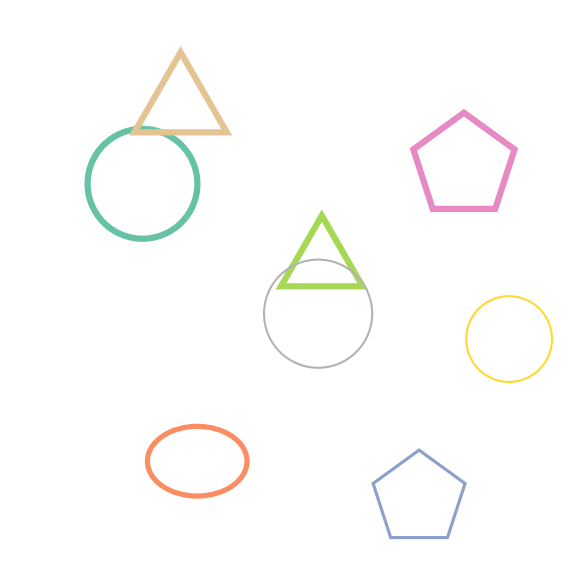[{"shape": "circle", "thickness": 3, "radius": 0.48, "center": [0.247, 0.681]}, {"shape": "oval", "thickness": 2.5, "radius": 0.43, "center": [0.342, 0.201]}, {"shape": "pentagon", "thickness": 1.5, "radius": 0.42, "center": [0.726, 0.136]}, {"shape": "pentagon", "thickness": 3, "radius": 0.46, "center": [0.803, 0.712]}, {"shape": "triangle", "thickness": 3, "radius": 0.41, "center": [0.557, 0.544]}, {"shape": "circle", "thickness": 1, "radius": 0.37, "center": [0.882, 0.412]}, {"shape": "triangle", "thickness": 3, "radius": 0.46, "center": [0.313, 0.816]}, {"shape": "circle", "thickness": 1, "radius": 0.47, "center": [0.551, 0.456]}]